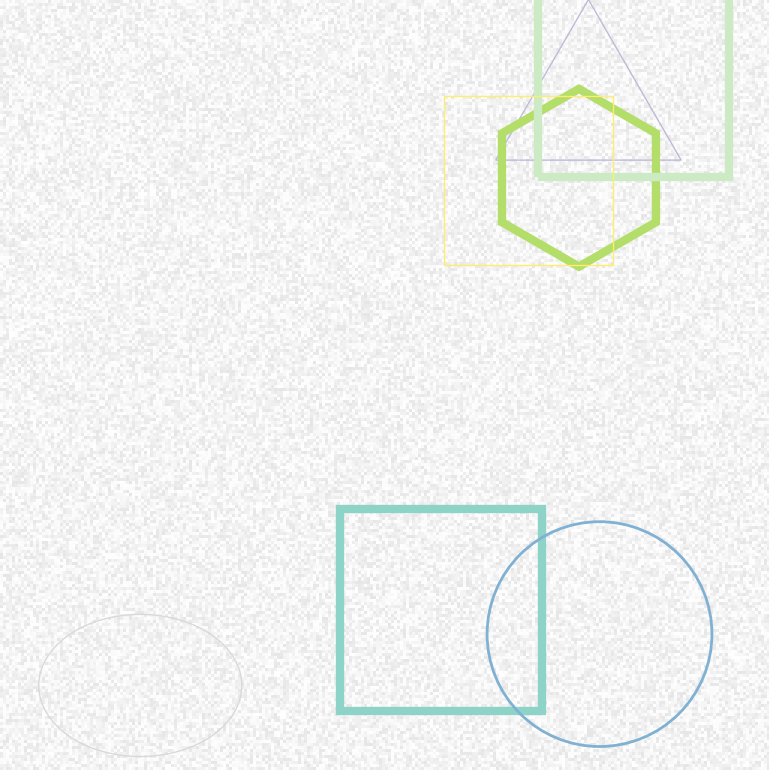[{"shape": "square", "thickness": 3, "radius": 0.66, "center": [0.573, 0.208]}, {"shape": "triangle", "thickness": 0.5, "radius": 0.7, "center": [0.764, 0.862]}, {"shape": "circle", "thickness": 1, "radius": 0.73, "center": [0.779, 0.176]}, {"shape": "hexagon", "thickness": 3, "radius": 0.58, "center": [0.752, 0.769]}, {"shape": "oval", "thickness": 0.5, "radius": 0.66, "center": [0.182, 0.11]}, {"shape": "square", "thickness": 3, "radius": 0.62, "center": [0.823, 0.894]}, {"shape": "square", "thickness": 0.5, "radius": 0.55, "center": [0.687, 0.765]}]